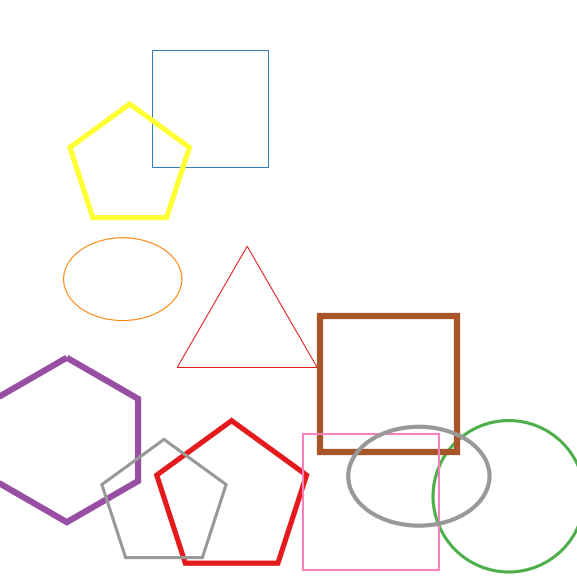[{"shape": "pentagon", "thickness": 2.5, "radius": 0.68, "center": [0.401, 0.134]}, {"shape": "triangle", "thickness": 0.5, "radius": 0.7, "center": [0.428, 0.433]}, {"shape": "square", "thickness": 0.5, "radius": 0.5, "center": [0.364, 0.812]}, {"shape": "circle", "thickness": 1.5, "radius": 0.66, "center": [0.881, 0.14]}, {"shape": "hexagon", "thickness": 3, "radius": 0.71, "center": [0.116, 0.237]}, {"shape": "oval", "thickness": 0.5, "radius": 0.51, "center": [0.213, 0.516]}, {"shape": "pentagon", "thickness": 2.5, "radius": 0.54, "center": [0.225, 0.71]}, {"shape": "square", "thickness": 3, "radius": 0.59, "center": [0.673, 0.334]}, {"shape": "square", "thickness": 1, "radius": 0.59, "center": [0.642, 0.13]}, {"shape": "pentagon", "thickness": 1.5, "radius": 0.57, "center": [0.284, 0.125]}, {"shape": "oval", "thickness": 2, "radius": 0.61, "center": [0.725, 0.175]}]